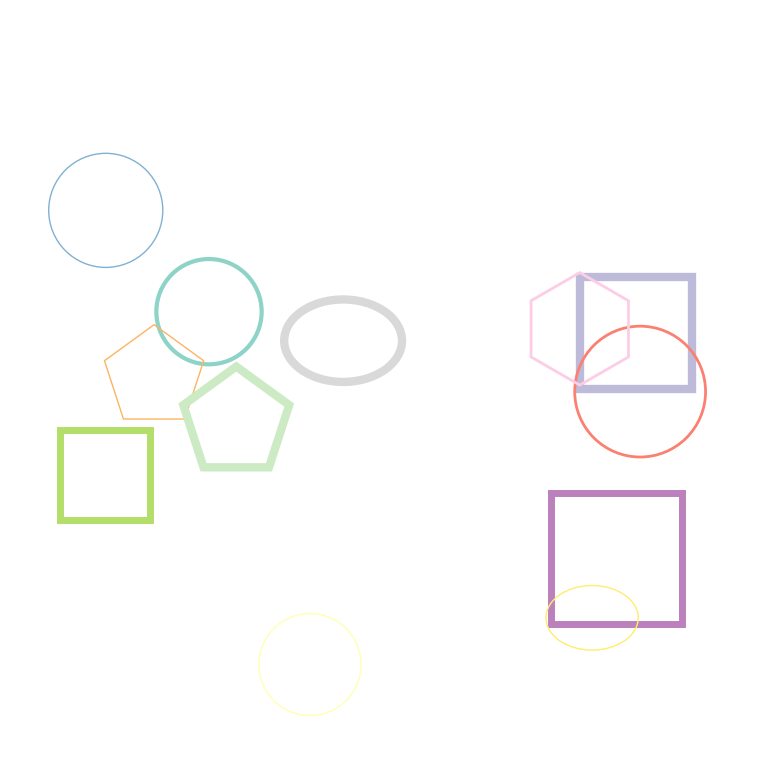[{"shape": "circle", "thickness": 1.5, "radius": 0.34, "center": [0.271, 0.595]}, {"shape": "circle", "thickness": 0.5, "radius": 0.33, "center": [0.403, 0.137]}, {"shape": "square", "thickness": 3, "radius": 0.36, "center": [0.826, 0.567]}, {"shape": "circle", "thickness": 1, "radius": 0.42, "center": [0.831, 0.491]}, {"shape": "circle", "thickness": 0.5, "radius": 0.37, "center": [0.137, 0.727]}, {"shape": "pentagon", "thickness": 0.5, "radius": 0.34, "center": [0.2, 0.511]}, {"shape": "square", "thickness": 2.5, "radius": 0.29, "center": [0.136, 0.383]}, {"shape": "hexagon", "thickness": 1, "radius": 0.37, "center": [0.753, 0.573]}, {"shape": "oval", "thickness": 3, "radius": 0.38, "center": [0.446, 0.558]}, {"shape": "square", "thickness": 2.5, "radius": 0.43, "center": [0.801, 0.275]}, {"shape": "pentagon", "thickness": 3, "radius": 0.36, "center": [0.307, 0.452]}, {"shape": "oval", "thickness": 0.5, "radius": 0.3, "center": [0.769, 0.198]}]